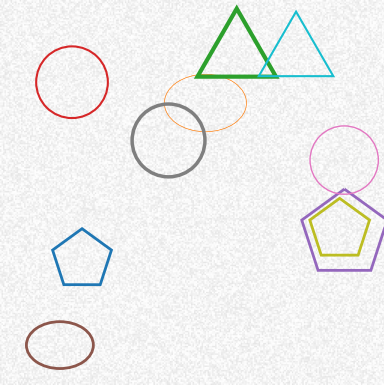[{"shape": "pentagon", "thickness": 2, "radius": 0.4, "center": [0.213, 0.326]}, {"shape": "oval", "thickness": 0.5, "radius": 0.53, "center": [0.534, 0.732]}, {"shape": "triangle", "thickness": 3, "radius": 0.59, "center": [0.615, 0.86]}, {"shape": "circle", "thickness": 1.5, "radius": 0.47, "center": [0.187, 0.786]}, {"shape": "pentagon", "thickness": 2, "radius": 0.58, "center": [0.895, 0.392]}, {"shape": "oval", "thickness": 2, "radius": 0.43, "center": [0.156, 0.104]}, {"shape": "circle", "thickness": 1, "radius": 0.44, "center": [0.894, 0.584]}, {"shape": "circle", "thickness": 2.5, "radius": 0.47, "center": [0.438, 0.635]}, {"shape": "pentagon", "thickness": 2, "radius": 0.41, "center": [0.882, 0.403]}, {"shape": "triangle", "thickness": 1.5, "radius": 0.56, "center": [0.769, 0.858]}]